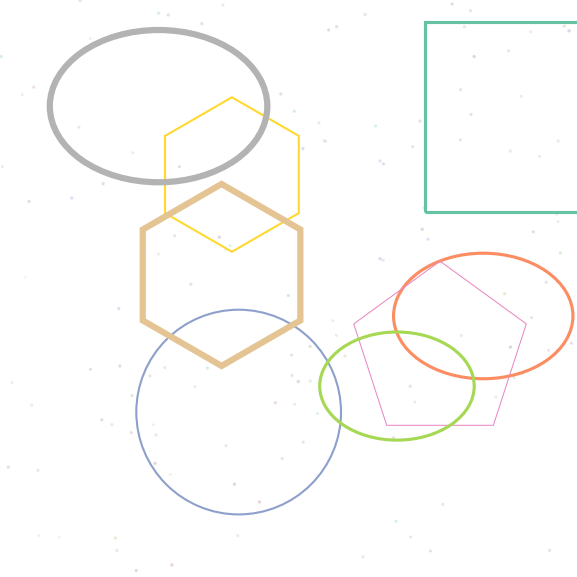[{"shape": "square", "thickness": 1.5, "radius": 0.82, "center": [0.9, 0.797]}, {"shape": "oval", "thickness": 1.5, "radius": 0.78, "center": [0.837, 0.452]}, {"shape": "circle", "thickness": 1, "radius": 0.89, "center": [0.413, 0.286]}, {"shape": "pentagon", "thickness": 0.5, "radius": 0.79, "center": [0.762, 0.39]}, {"shape": "oval", "thickness": 1.5, "radius": 0.67, "center": [0.687, 0.331]}, {"shape": "hexagon", "thickness": 1, "radius": 0.67, "center": [0.402, 0.697]}, {"shape": "hexagon", "thickness": 3, "radius": 0.79, "center": [0.384, 0.523]}, {"shape": "oval", "thickness": 3, "radius": 0.94, "center": [0.275, 0.815]}]